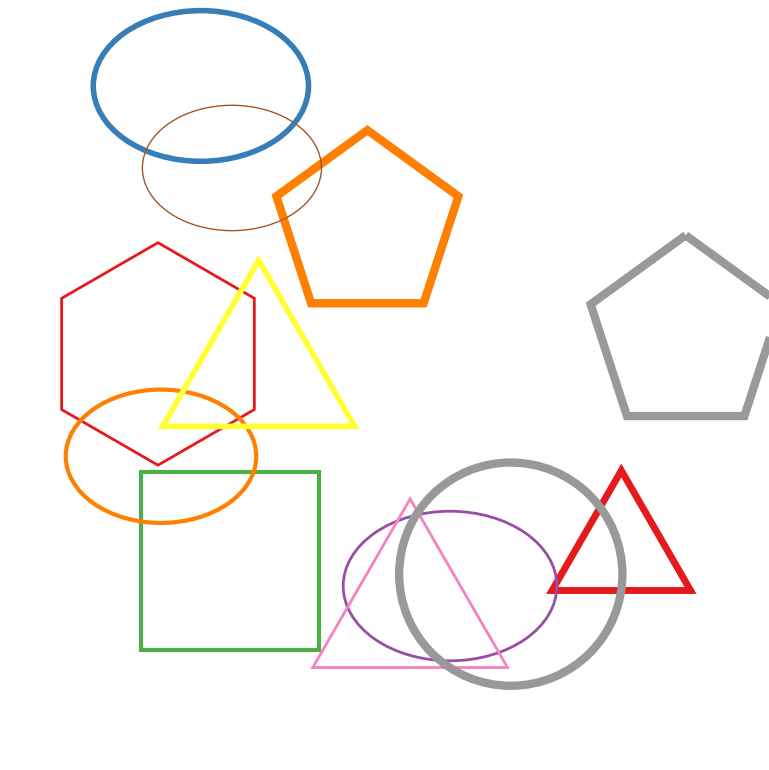[{"shape": "hexagon", "thickness": 1, "radius": 0.72, "center": [0.205, 0.54]}, {"shape": "triangle", "thickness": 2.5, "radius": 0.52, "center": [0.807, 0.285]}, {"shape": "oval", "thickness": 2, "radius": 0.7, "center": [0.261, 0.888]}, {"shape": "square", "thickness": 1.5, "radius": 0.58, "center": [0.299, 0.272]}, {"shape": "oval", "thickness": 1, "radius": 0.69, "center": [0.584, 0.239]}, {"shape": "pentagon", "thickness": 3, "radius": 0.62, "center": [0.477, 0.707]}, {"shape": "oval", "thickness": 1.5, "radius": 0.62, "center": [0.209, 0.407]}, {"shape": "triangle", "thickness": 2, "radius": 0.72, "center": [0.336, 0.518]}, {"shape": "oval", "thickness": 0.5, "radius": 0.58, "center": [0.301, 0.782]}, {"shape": "triangle", "thickness": 1, "radius": 0.73, "center": [0.533, 0.206]}, {"shape": "circle", "thickness": 3, "radius": 0.72, "center": [0.663, 0.254]}, {"shape": "pentagon", "thickness": 3, "radius": 0.65, "center": [0.89, 0.565]}]